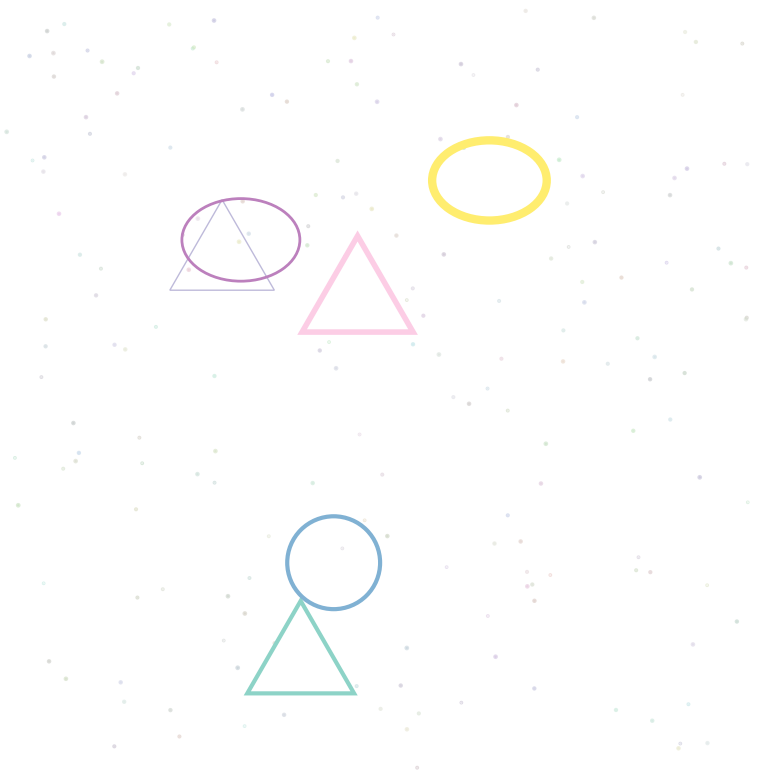[{"shape": "triangle", "thickness": 1.5, "radius": 0.4, "center": [0.391, 0.14]}, {"shape": "triangle", "thickness": 0.5, "radius": 0.39, "center": [0.288, 0.662]}, {"shape": "circle", "thickness": 1.5, "radius": 0.3, "center": [0.433, 0.269]}, {"shape": "triangle", "thickness": 2, "radius": 0.42, "center": [0.464, 0.61]}, {"shape": "oval", "thickness": 1, "radius": 0.38, "center": [0.313, 0.688]}, {"shape": "oval", "thickness": 3, "radius": 0.37, "center": [0.636, 0.766]}]